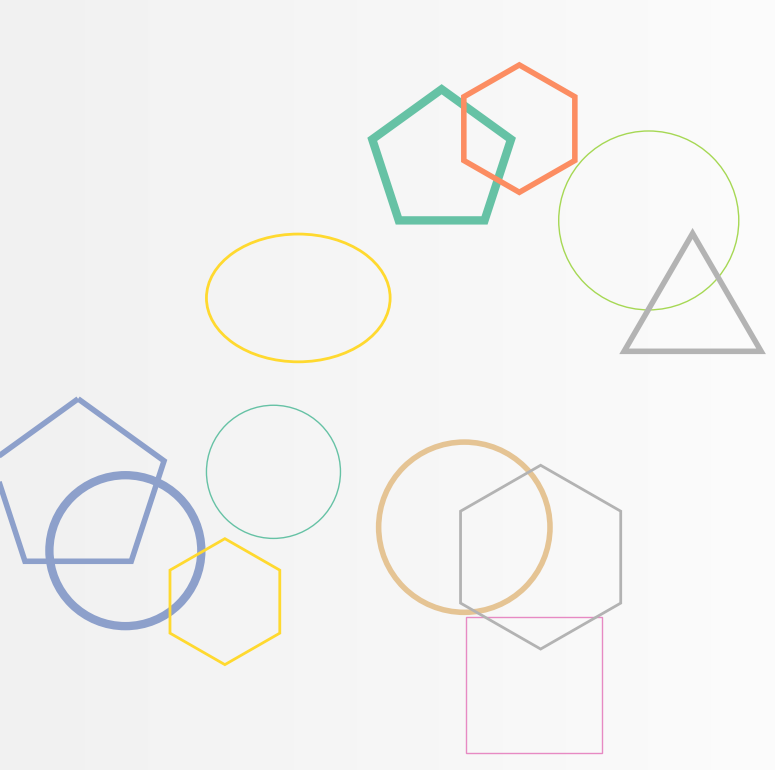[{"shape": "pentagon", "thickness": 3, "radius": 0.47, "center": [0.57, 0.79]}, {"shape": "circle", "thickness": 0.5, "radius": 0.43, "center": [0.353, 0.387]}, {"shape": "hexagon", "thickness": 2, "radius": 0.41, "center": [0.67, 0.833]}, {"shape": "circle", "thickness": 3, "radius": 0.49, "center": [0.162, 0.285]}, {"shape": "pentagon", "thickness": 2, "radius": 0.58, "center": [0.101, 0.365]}, {"shape": "square", "thickness": 0.5, "radius": 0.44, "center": [0.689, 0.11]}, {"shape": "circle", "thickness": 0.5, "radius": 0.58, "center": [0.837, 0.714]}, {"shape": "hexagon", "thickness": 1, "radius": 0.41, "center": [0.29, 0.219]}, {"shape": "oval", "thickness": 1, "radius": 0.59, "center": [0.385, 0.613]}, {"shape": "circle", "thickness": 2, "radius": 0.55, "center": [0.599, 0.315]}, {"shape": "triangle", "thickness": 2, "radius": 0.51, "center": [0.894, 0.595]}, {"shape": "hexagon", "thickness": 1, "radius": 0.6, "center": [0.698, 0.276]}]